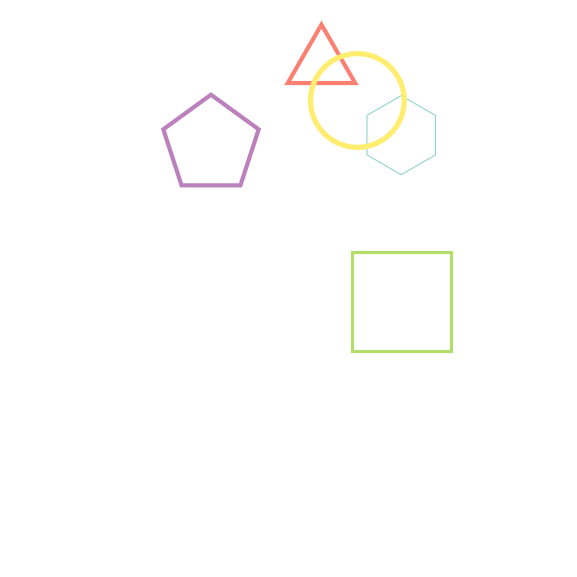[{"shape": "hexagon", "thickness": 0.5, "radius": 0.34, "center": [0.695, 0.765]}, {"shape": "triangle", "thickness": 2, "radius": 0.34, "center": [0.557, 0.889]}, {"shape": "square", "thickness": 1.5, "radius": 0.43, "center": [0.696, 0.476]}, {"shape": "pentagon", "thickness": 2, "radius": 0.43, "center": [0.365, 0.748]}, {"shape": "circle", "thickness": 2.5, "radius": 0.41, "center": [0.619, 0.825]}]